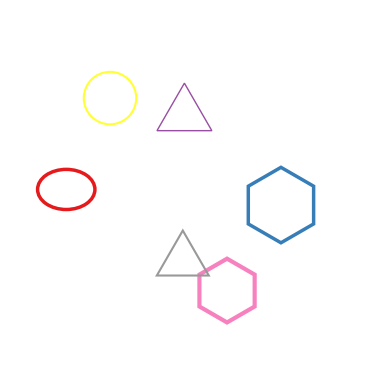[{"shape": "oval", "thickness": 2.5, "radius": 0.37, "center": [0.172, 0.508]}, {"shape": "hexagon", "thickness": 2.5, "radius": 0.49, "center": [0.73, 0.467]}, {"shape": "triangle", "thickness": 1, "radius": 0.41, "center": [0.479, 0.702]}, {"shape": "circle", "thickness": 1.5, "radius": 0.34, "center": [0.286, 0.745]}, {"shape": "hexagon", "thickness": 3, "radius": 0.41, "center": [0.59, 0.245]}, {"shape": "triangle", "thickness": 1.5, "radius": 0.39, "center": [0.475, 0.323]}]